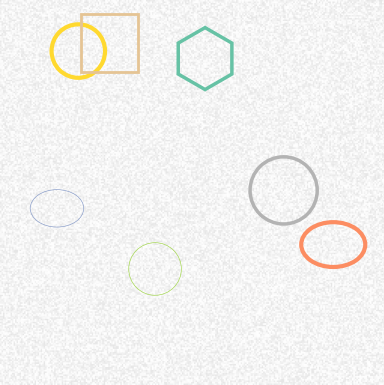[{"shape": "hexagon", "thickness": 2.5, "radius": 0.4, "center": [0.533, 0.848]}, {"shape": "oval", "thickness": 3, "radius": 0.42, "center": [0.866, 0.365]}, {"shape": "oval", "thickness": 0.5, "radius": 0.35, "center": [0.148, 0.459]}, {"shape": "circle", "thickness": 0.5, "radius": 0.34, "center": [0.403, 0.301]}, {"shape": "circle", "thickness": 3, "radius": 0.35, "center": [0.203, 0.867]}, {"shape": "square", "thickness": 2, "radius": 0.37, "center": [0.284, 0.889]}, {"shape": "circle", "thickness": 2.5, "radius": 0.44, "center": [0.737, 0.505]}]